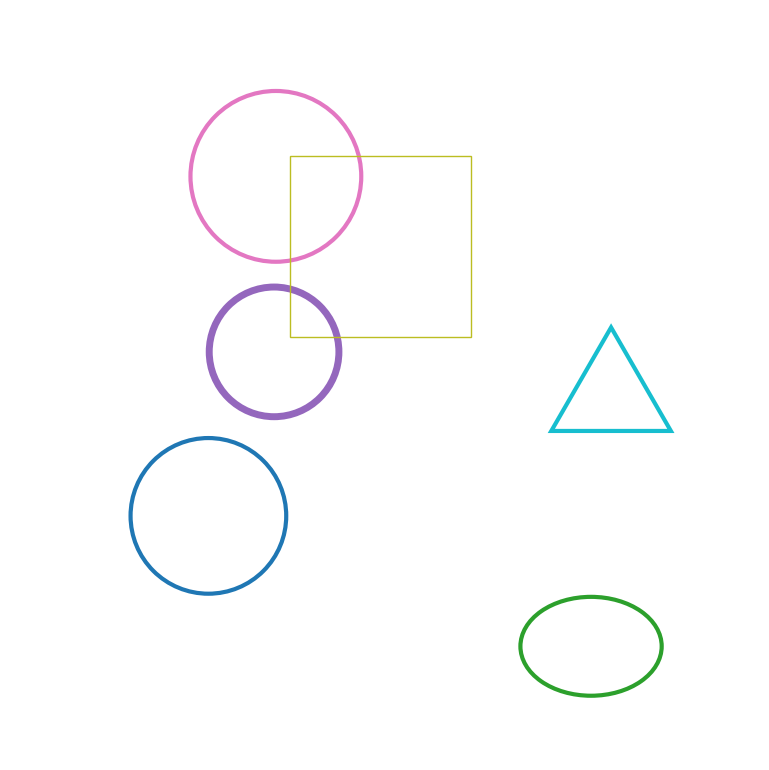[{"shape": "circle", "thickness": 1.5, "radius": 0.51, "center": [0.271, 0.33]}, {"shape": "oval", "thickness": 1.5, "radius": 0.46, "center": [0.768, 0.161]}, {"shape": "circle", "thickness": 2.5, "radius": 0.42, "center": [0.356, 0.543]}, {"shape": "circle", "thickness": 1.5, "radius": 0.55, "center": [0.358, 0.771]}, {"shape": "square", "thickness": 0.5, "radius": 0.59, "center": [0.494, 0.68]}, {"shape": "triangle", "thickness": 1.5, "radius": 0.45, "center": [0.794, 0.485]}]